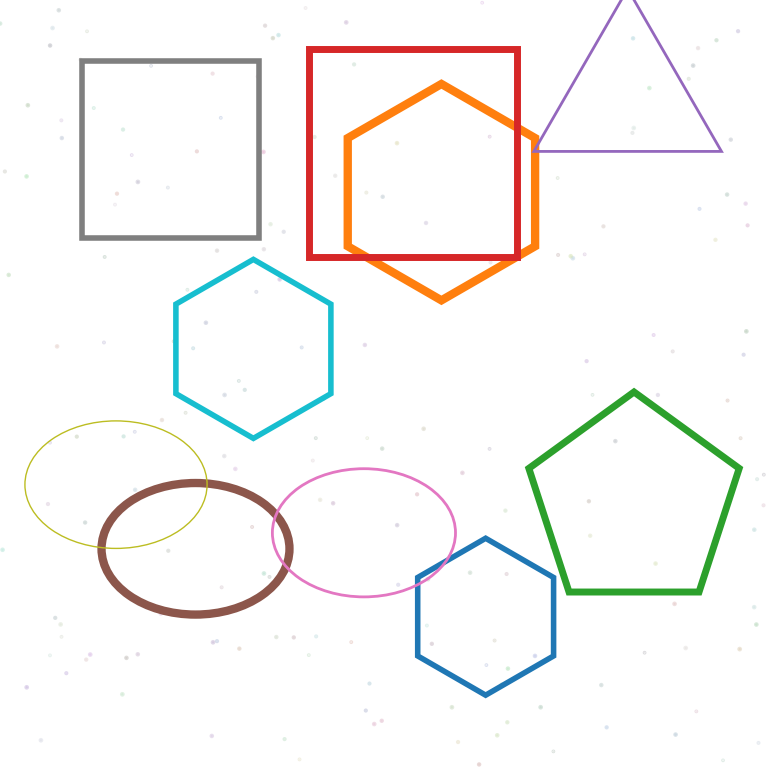[{"shape": "hexagon", "thickness": 2, "radius": 0.51, "center": [0.631, 0.199]}, {"shape": "hexagon", "thickness": 3, "radius": 0.7, "center": [0.573, 0.75]}, {"shape": "pentagon", "thickness": 2.5, "radius": 0.72, "center": [0.823, 0.347]}, {"shape": "square", "thickness": 2.5, "radius": 0.68, "center": [0.537, 0.801]}, {"shape": "triangle", "thickness": 1, "radius": 0.7, "center": [0.815, 0.874]}, {"shape": "oval", "thickness": 3, "radius": 0.61, "center": [0.254, 0.287]}, {"shape": "oval", "thickness": 1, "radius": 0.59, "center": [0.473, 0.308]}, {"shape": "square", "thickness": 2, "radius": 0.57, "center": [0.222, 0.806]}, {"shape": "oval", "thickness": 0.5, "radius": 0.59, "center": [0.151, 0.371]}, {"shape": "hexagon", "thickness": 2, "radius": 0.58, "center": [0.329, 0.547]}]